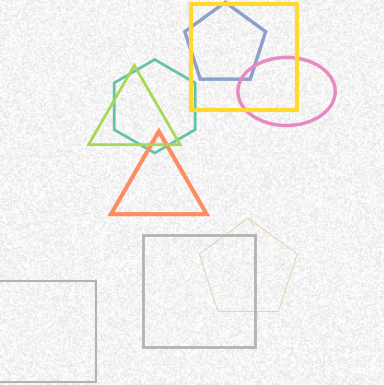[{"shape": "hexagon", "thickness": 2, "radius": 0.61, "center": [0.402, 0.724]}, {"shape": "triangle", "thickness": 3, "radius": 0.72, "center": [0.413, 0.515]}, {"shape": "pentagon", "thickness": 2.5, "radius": 0.55, "center": [0.585, 0.884]}, {"shape": "oval", "thickness": 2.5, "radius": 0.63, "center": [0.744, 0.762]}, {"shape": "triangle", "thickness": 2, "radius": 0.69, "center": [0.349, 0.693]}, {"shape": "square", "thickness": 3, "radius": 0.69, "center": [0.635, 0.852]}, {"shape": "pentagon", "thickness": 0.5, "radius": 0.67, "center": [0.645, 0.299]}, {"shape": "square", "thickness": 2, "radius": 0.72, "center": [0.516, 0.245]}, {"shape": "square", "thickness": 1.5, "radius": 0.65, "center": [0.12, 0.139]}]